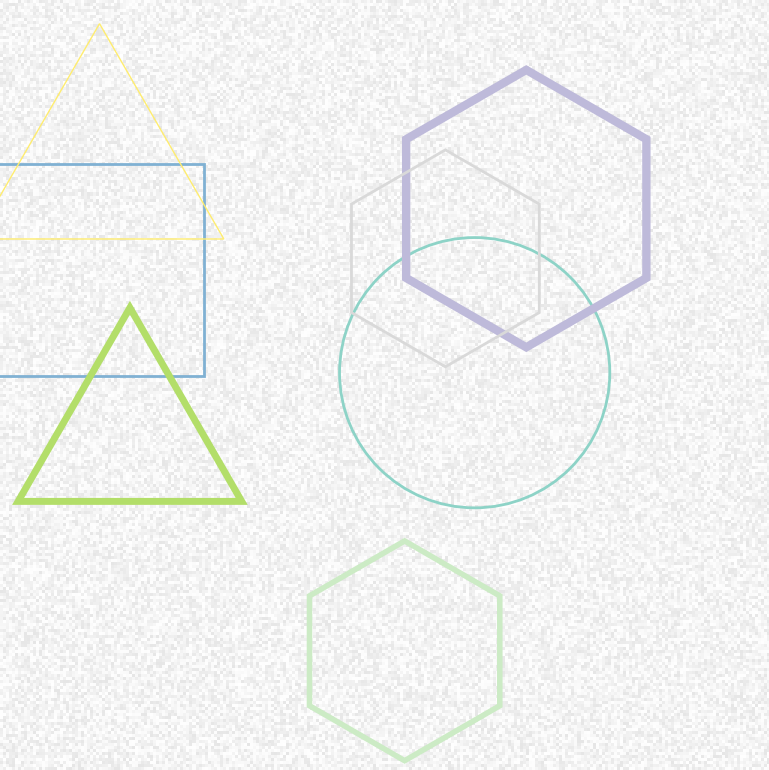[{"shape": "circle", "thickness": 1, "radius": 0.88, "center": [0.616, 0.516]}, {"shape": "hexagon", "thickness": 3, "radius": 0.9, "center": [0.683, 0.729]}, {"shape": "square", "thickness": 1, "radius": 0.69, "center": [0.127, 0.649]}, {"shape": "triangle", "thickness": 2.5, "radius": 0.84, "center": [0.169, 0.433]}, {"shape": "hexagon", "thickness": 1, "radius": 0.7, "center": [0.578, 0.665]}, {"shape": "hexagon", "thickness": 2, "radius": 0.71, "center": [0.526, 0.155]}, {"shape": "triangle", "thickness": 0.5, "radius": 0.93, "center": [0.129, 0.783]}]